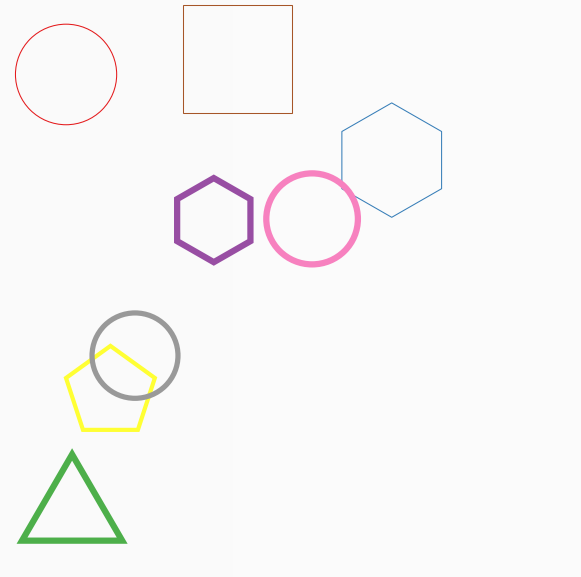[{"shape": "circle", "thickness": 0.5, "radius": 0.44, "center": [0.114, 0.87]}, {"shape": "hexagon", "thickness": 0.5, "radius": 0.5, "center": [0.674, 0.722]}, {"shape": "triangle", "thickness": 3, "radius": 0.5, "center": [0.124, 0.113]}, {"shape": "hexagon", "thickness": 3, "radius": 0.36, "center": [0.368, 0.618]}, {"shape": "pentagon", "thickness": 2, "radius": 0.4, "center": [0.19, 0.32]}, {"shape": "square", "thickness": 0.5, "radius": 0.47, "center": [0.408, 0.897]}, {"shape": "circle", "thickness": 3, "radius": 0.39, "center": [0.537, 0.62]}, {"shape": "circle", "thickness": 2.5, "radius": 0.37, "center": [0.232, 0.383]}]